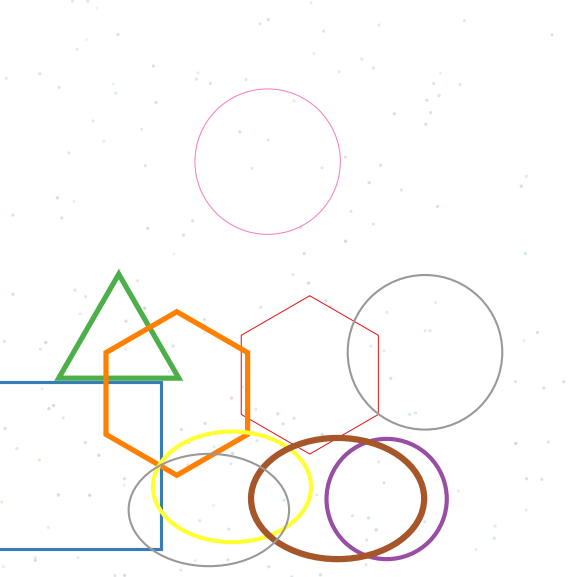[{"shape": "hexagon", "thickness": 0.5, "radius": 0.69, "center": [0.536, 0.35]}, {"shape": "square", "thickness": 1.5, "radius": 0.72, "center": [0.135, 0.193]}, {"shape": "triangle", "thickness": 2.5, "radius": 0.6, "center": [0.206, 0.404]}, {"shape": "circle", "thickness": 2, "radius": 0.52, "center": [0.669, 0.135]}, {"shape": "hexagon", "thickness": 2.5, "radius": 0.71, "center": [0.306, 0.318]}, {"shape": "oval", "thickness": 2, "radius": 0.68, "center": [0.402, 0.156]}, {"shape": "oval", "thickness": 3, "radius": 0.75, "center": [0.585, 0.136]}, {"shape": "circle", "thickness": 0.5, "radius": 0.63, "center": [0.463, 0.719]}, {"shape": "circle", "thickness": 1, "radius": 0.67, "center": [0.736, 0.389]}, {"shape": "oval", "thickness": 1, "radius": 0.69, "center": [0.362, 0.116]}]